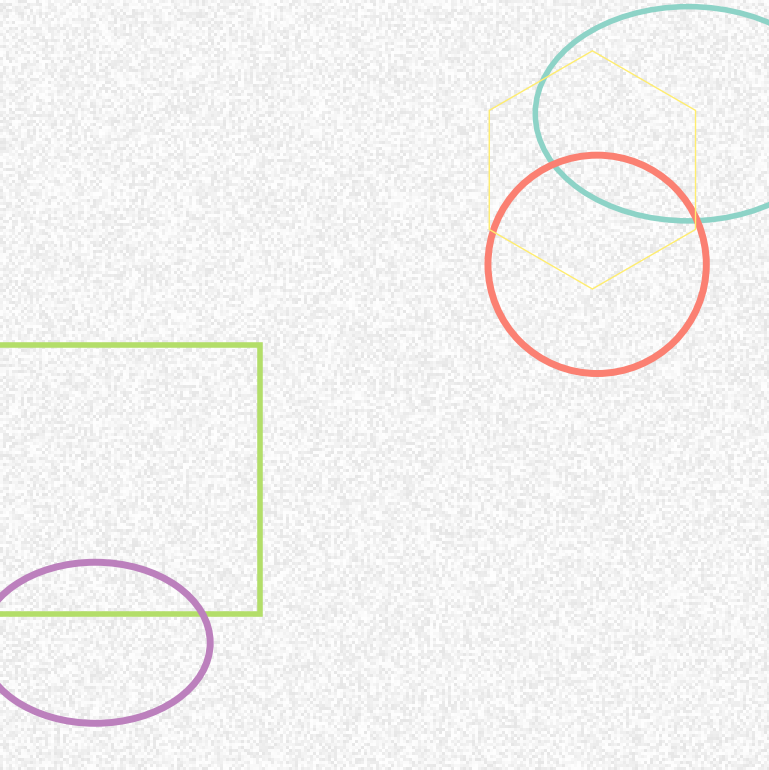[{"shape": "oval", "thickness": 2, "radius": 0.99, "center": [0.894, 0.852]}, {"shape": "circle", "thickness": 2.5, "radius": 0.71, "center": [0.776, 0.657]}, {"shape": "square", "thickness": 2, "radius": 0.87, "center": [0.162, 0.377]}, {"shape": "oval", "thickness": 2.5, "radius": 0.75, "center": [0.124, 0.165]}, {"shape": "hexagon", "thickness": 0.5, "radius": 0.77, "center": [0.769, 0.779]}]